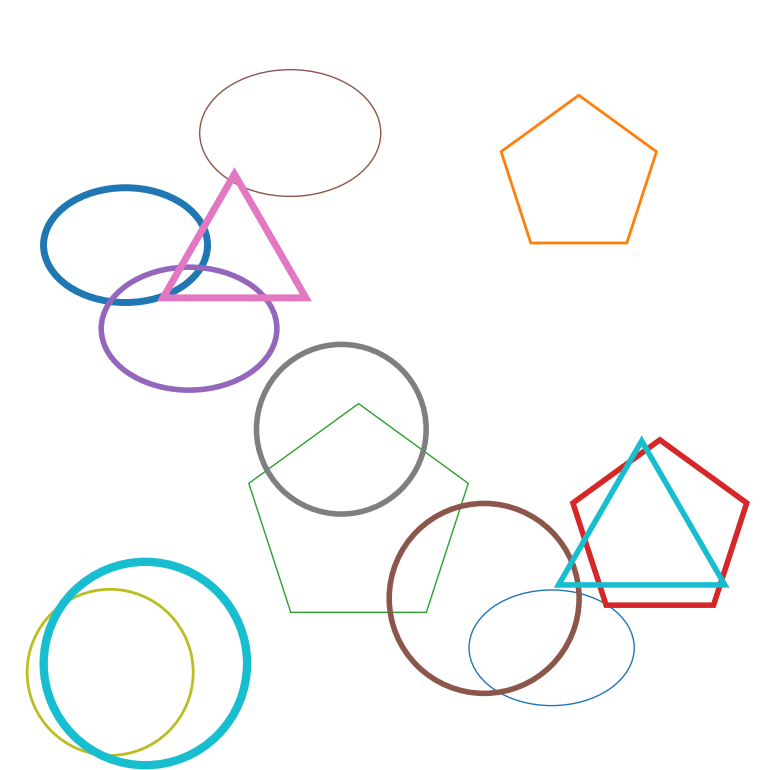[{"shape": "oval", "thickness": 2.5, "radius": 0.53, "center": [0.163, 0.682]}, {"shape": "oval", "thickness": 0.5, "radius": 0.54, "center": [0.716, 0.159]}, {"shape": "pentagon", "thickness": 1, "radius": 0.53, "center": [0.752, 0.77]}, {"shape": "pentagon", "thickness": 0.5, "radius": 0.75, "center": [0.466, 0.326]}, {"shape": "pentagon", "thickness": 2, "radius": 0.59, "center": [0.857, 0.31]}, {"shape": "oval", "thickness": 2, "radius": 0.57, "center": [0.246, 0.573]}, {"shape": "circle", "thickness": 2, "radius": 0.62, "center": [0.629, 0.223]}, {"shape": "oval", "thickness": 0.5, "radius": 0.59, "center": [0.377, 0.827]}, {"shape": "triangle", "thickness": 2.5, "radius": 0.54, "center": [0.304, 0.667]}, {"shape": "circle", "thickness": 2, "radius": 0.55, "center": [0.443, 0.443]}, {"shape": "circle", "thickness": 1, "radius": 0.54, "center": [0.143, 0.127]}, {"shape": "circle", "thickness": 3, "radius": 0.66, "center": [0.189, 0.138]}, {"shape": "triangle", "thickness": 2, "radius": 0.62, "center": [0.833, 0.303]}]